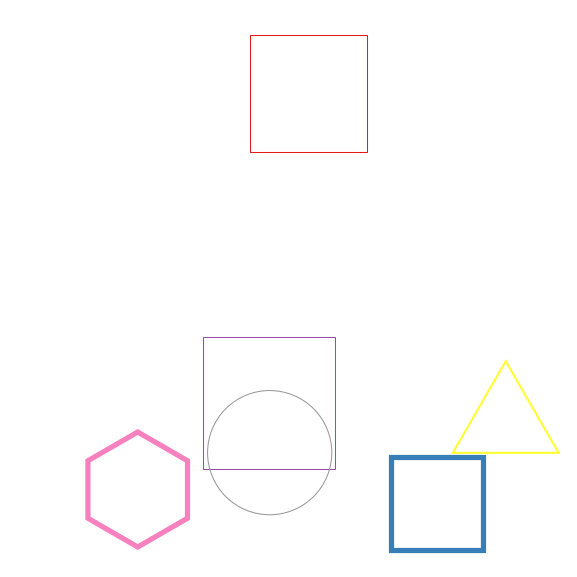[{"shape": "square", "thickness": 0.5, "radius": 0.51, "center": [0.534, 0.837]}, {"shape": "square", "thickness": 2.5, "radius": 0.4, "center": [0.757, 0.127]}, {"shape": "square", "thickness": 0.5, "radius": 0.57, "center": [0.465, 0.301]}, {"shape": "triangle", "thickness": 1, "radius": 0.53, "center": [0.876, 0.268]}, {"shape": "hexagon", "thickness": 2.5, "radius": 0.5, "center": [0.238, 0.152]}, {"shape": "circle", "thickness": 0.5, "radius": 0.54, "center": [0.467, 0.215]}]